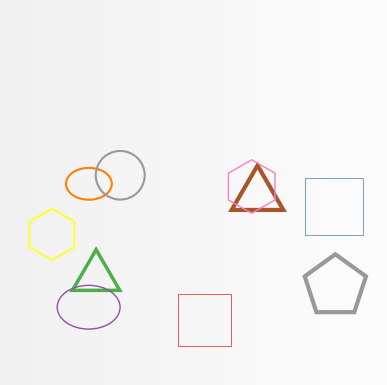[{"shape": "square", "thickness": 0.5, "radius": 0.34, "center": [0.527, 0.169]}, {"shape": "square", "thickness": 0.5, "radius": 0.37, "center": [0.862, 0.464]}, {"shape": "triangle", "thickness": 2.5, "radius": 0.35, "center": [0.248, 0.281]}, {"shape": "oval", "thickness": 1, "radius": 0.41, "center": [0.229, 0.202]}, {"shape": "oval", "thickness": 1.5, "radius": 0.3, "center": [0.229, 0.523]}, {"shape": "hexagon", "thickness": 1.5, "radius": 0.33, "center": [0.134, 0.391]}, {"shape": "triangle", "thickness": 3, "radius": 0.39, "center": [0.665, 0.493]}, {"shape": "hexagon", "thickness": 1, "radius": 0.35, "center": [0.65, 0.515]}, {"shape": "pentagon", "thickness": 3, "radius": 0.42, "center": [0.865, 0.256]}, {"shape": "circle", "thickness": 1.5, "radius": 0.32, "center": [0.31, 0.545]}]